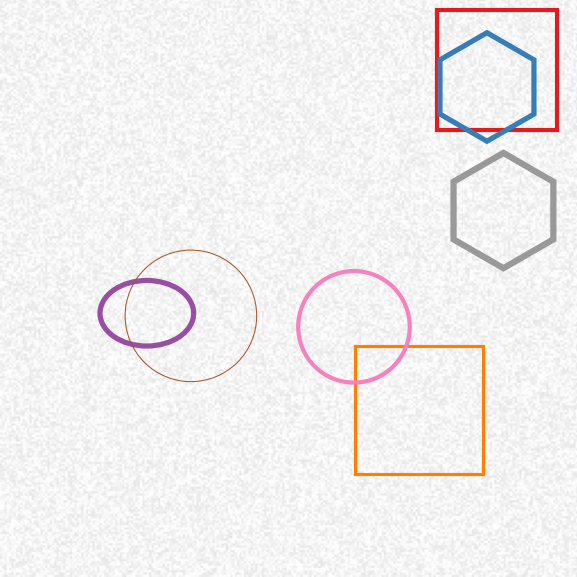[{"shape": "square", "thickness": 2, "radius": 0.52, "center": [0.861, 0.878]}, {"shape": "hexagon", "thickness": 2.5, "radius": 0.47, "center": [0.843, 0.849]}, {"shape": "oval", "thickness": 2.5, "radius": 0.41, "center": [0.254, 0.457]}, {"shape": "square", "thickness": 1.5, "radius": 0.55, "center": [0.725, 0.288]}, {"shape": "circle", "thickness": 0.5, "radius": 0.57, "center": [0.331, 0.452]}, {"shape": "circle", "thickness": 2, "radius": 0.48, "center": [0.613, 0.433]}, {"shape": "hexagon", "thickness": 3, "radius": 0.5, "center": [0.872, 0.635]}]